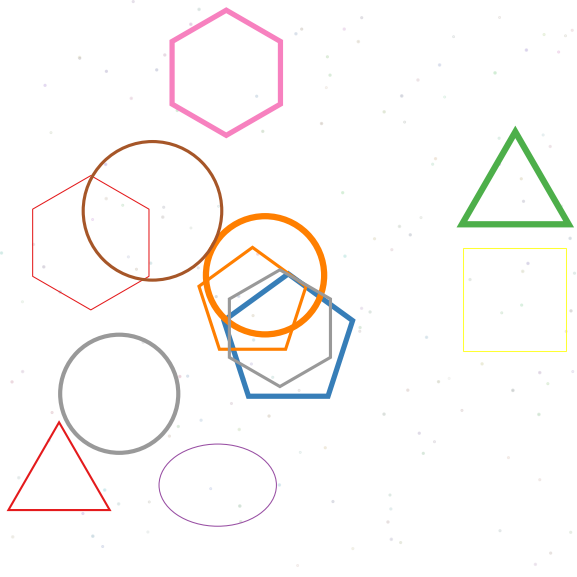[{"shape": "hexagon", "thickness": 0.5, "radius": 0.58, "center": [0.157, 0.579]}, {"shape": "triangle", "thickness": 1, "radius": 0.51, "center": [0.102, 0.167]}, {"shape": "pentagon", "thickness": 2.5, "radius": 0.59, "center": [0.499, 0.408]}, {"shape": "triangle", "thickness": 3, "radius": 0.53, "center": [0.892, 0.664]}, {"shape": "oval", "thickness": 0.5, "radius": 0.51, "center": [0.377, 0.159]}, {"shape": "pentagon", "thickness": 1.5, "radius": 0.49, "center": [0.437, 0.473]}, {"shape": "circle", "thickness": 3, "radius": 0.51, "center": [0.459, 0.522]}, {"shape": "square", "thickness": 0.5, "radius": 0.45, "center": [0.891, 0.48]}, {"shape": "circle", "thickness": 1.5, "radius": 0.6, "center": [0.264, 0.634]}, {"shape": "hexagon", "thickness": 2.5, "radius": 0.54, "center": [0.392, 0.873]}, {"shape": "circle", "thickness": 2, "radius": 0.51, "center": [0.206, 0.317]}, {"shape": "hexagon", "thickness": 1.5, "radius": 0.51, "center": [0.485, 0.431]}]